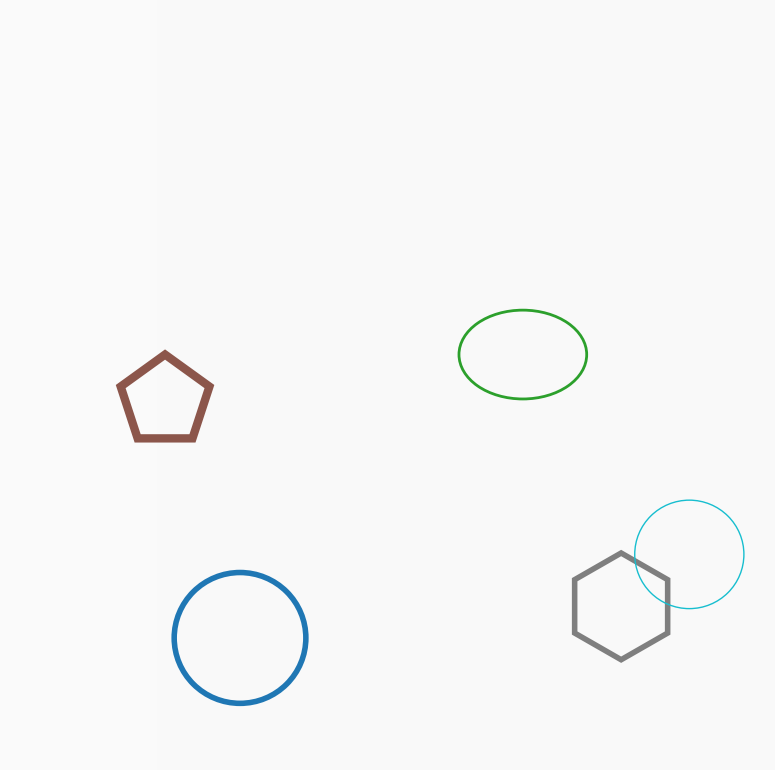[{"shape": "circle", "thickness": 2, "radius": 0.42, "center": [0.31, 0.172]}, {"shape": "oval", "thickness": 1, "radius": 0.41, "center": [0.675, 0.54]}, {"shape": "pentagon", "thickness": 3, "radius": 0.3, "center": [0.213, 0.479]}, {"shape": "hexagon", "thickness": 2, "radius": 0.35, "center": [0.801, 0.213]}, {"shape": "circle", "thickness": 0.5, "radius": 0.35, "center": [0.889, 0.28]}]